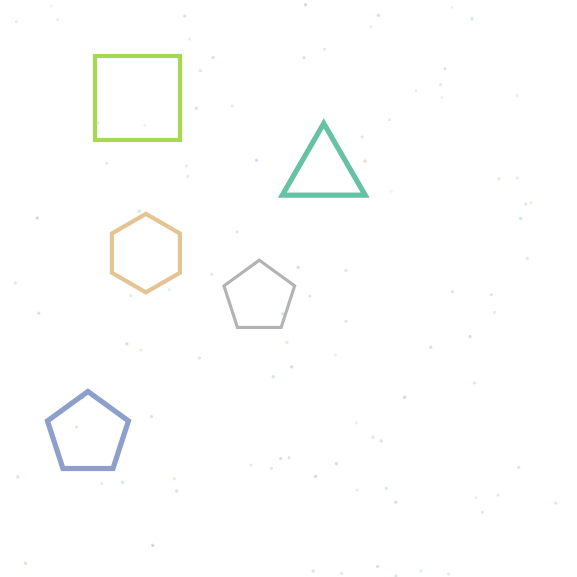[{"shape": "triangle", "thickness": 2.5, "radius": 0.41, "center": [0.561, 0.703]}, {"shape": "pentagon", "thickness": 2.5, "radius": 0.37, "center": [0.152, 0.248]}, {"shape": "square", "thickness": 2, "radius": 0.36, "center": [0.238, 0.83]}, {"shape": "hexagon", "thickness": 2, "radius": 0.34, "center": [0.253, 0.561]}, {"shape": "pentagon", "thickness": 1.5, "radius": 0.32, "center": [0.449, 0.484]}]